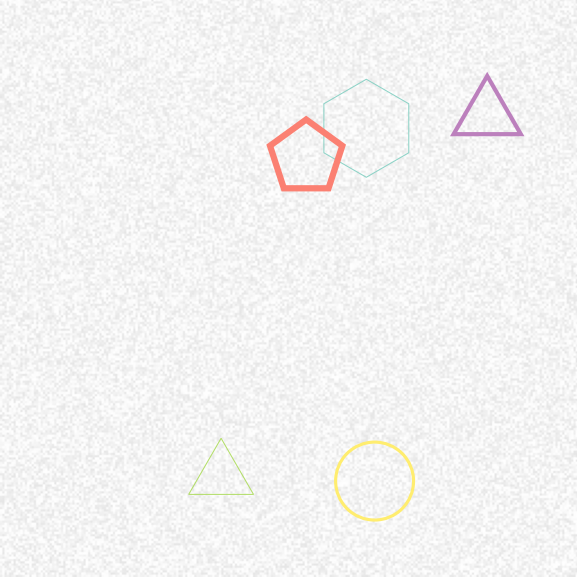[{"shape": "hexagon", "thickness": 0.5, "radius": 0.42, "center": [0.634, 0.777]}, {"shape": "pentagon", "thickness": 3, "radius": 0.33, "center": [0.53, 0.726]}, {"shape": "triangle", "thickness": 0.5, "radius": 0.32, "center": [0.383, 0.175]}, {"shape": "triangle", "thickness": 2, "radius": 0.34, "center": [0.844, 0.8]}, {"shape": "circle", "thickness": 1.5, "radius": 0.34, "center": [0.649, 0.166]}]